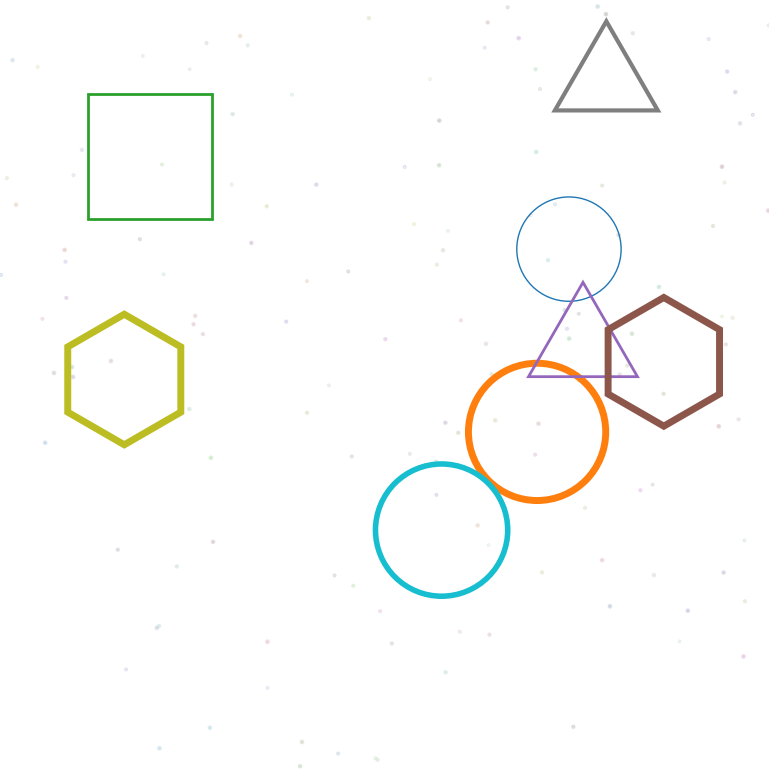[{"shape": "circle", "thickness": 0.5, "radius": 0.34, "center": [0.739, 0.676]}, {"shape": "circle", "thickness": 2.5, "radius": 0.45, "center": [0.698, 0.439]}, {"shape": "square", "thickness": 1, "radius": 0.41, "center": [0.195, 0.797]}, {"shape": "triangle", "thickness": 1, "radius": 0.41, "center": [0.757, 0.552]}, {"shape": "hexagon", "thickness": 2.5, "radius": 0.42, "center": [0.862, 0.53]}, {"shape": "triangle", "thickness": 1.5, "radius": 0.39, "center": [0.787, 0.895]}, {"shape": "hexagon", "thickness": 2.5, "radius": 0.42, "center": [0.161, 0.507]}, {"shape": "circle", "thickness": 2, "radius": 0.43, "center": [0.574, 0.312]}]